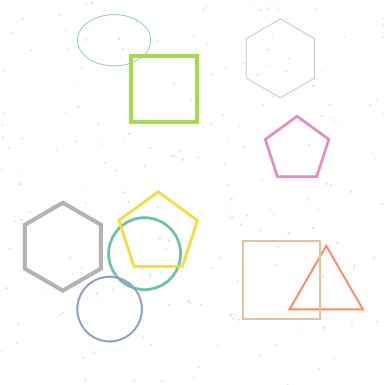[{"shape": "circle", "thickness": 2, "radius": 0.47, "center": [0.376, 0.341]}, {"shape": "oval", "thickness": 0.5, "radius": 0.48, "center": [0.296, 0.895]}, {"shape": "triangle", "thickness": 1.5, "radius": 0.55, "center": [0.847, 0.251]}, {"shape": "circle", "thickness": 1.5, "radius": 0.42, "center": [0.285, 0.197]}, {"shape": "pentagon", "thickness": 2, "radius": 0.43, "center": [0.772, 0.611]}, {"shape": "square", "thickness": 3, "radius": 0.43, "center": [0.426, 0.769]}, {"shape": "pentagon", "thickness": 2, "radius": 0.54, "center": [0.411, 0.395]}, {"shape": "square", "thickness": 1.5, "radius": 0.5, "center": [0.731, 0.273]}, {"shape": "hexagon", "thickness": 0.5, "radius": 0.51, "center": [0.728, 0.848]}, {"shape": "hexagon", "thickness": 3, "radius": 0.57, "center": [0.163, 0.359]}]